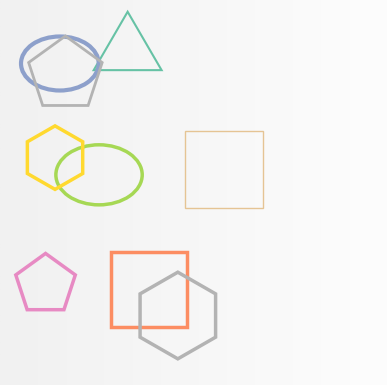[{"shape": "triangle", "thickness": 1.5, "radius": 0.51, "center": [0.329, 0.868]}, {"shape": "square", "thickness": 2.5, "radius": 0.49, "center": [0.385, 0.248]}, {"shape": "oval", "thickness": 3, "radius": 0.5, "center": [0.154, 0.835]}, {"shape": "pentagon", "thickness": 2.5, "radius": 0.4, "center": [0.118, 0.261]}, {"shape": "oval", "thickness": 2.5, "radius": 0.56, "center": [0.256, 0.546]}, {"shape": "hexagon", "thickness": 2.5, "radius": 0.41, "center": [0.142, 0.591]}, {"shape": "square", "thickness": 1, "radius": 0.5, "center": [0.578, 0.56]}, {"shape": "pentagon", "thickness": 2, "radius": 0.5, "center": [0.169, 0.807]}, {"shape": "hexagon", "thickness": 2.5, "radius": 0.56, "center": [0.459, 0.18]}]